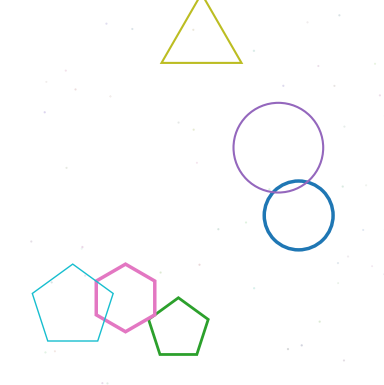[{"shape": "circle", "thickness": 2.5, "radius": 0.45, "center": [0.776, 0.44]}, {"shape": "pentagon", "thickness": 2, "radius": 0.41, "center": [0.463, 0.145]}, {"shape": "circle", "thickness": 1.5, "radius": 0.58, "center": [0.723, 0.616]}, {"shape": "hexagon", "thickness": 2.5, "radius": 0.44, "center": [0.326, 0.226]}, {"shape": "triangle", "thickness": 1.5, "radius": 0.6, "center": [0.523, 0.897]}, {"shape": "pentagon", "thickness": 1, "radius": 0.55, "center": [0.189, 0.204]}]